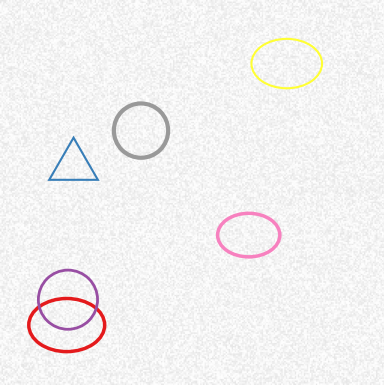[{"shape": "oval", "thickness": 2.5, "radius": 0.49, "center": [0.173, 0.156]}, {"shape": "triangle", "thickness": 1.5, "radius": 0.36, "center": [0.191, 0.569]}, {"shape": "circle", "thickness": 2, "radius": 0.38, "center": [0.177, 0.222]}, {"shape": "oval", "thickness": 1.5, "radius": 0.46, "center": [0.745, 0.835]}, {"shape": "oval", "thickness": 2.5, "radius": 0.4, "center": [0.646, 0.389]}, {"shape": "circle", "thickness": 3, "radius": 0.35, "center": [0.366, 0.661]}]